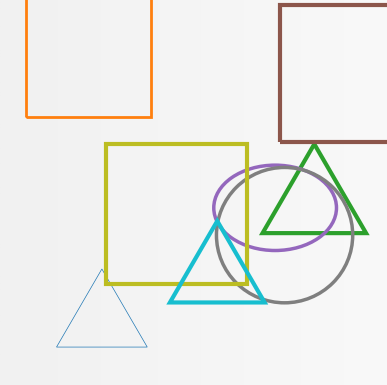[{"shape": "triangle", "thickness": 0.5, "radius": 0.68, "center": [0.263, 0.166]}, {"shape": "square", "thickness": 2, "radius": 0.81, "center": [0.228, 0.857]}, {"shape": "triangle", "thickness": 3, "radius": 0.77, "center": [0.811, 0.472]}, {"shape": "oval", "thickness": 2.5, "radius": 0.79, "center": [0.71, 0.46]}, {"shape": "square", "thickness": 3, "radius": 0.89, "center": [0.9, 0.809]}, {"shape": "circle", "thickness": 2.5, "radius": 0.88, "center": [0.734, 0.389]}, {"shape": "square", "thickness": 3, "radius": 0.91, "center": [0.455, 0.444]}, {"shape": "triangle", "thickness": 3, "radius": 0.71, "center": [0.561, 0.285]}]